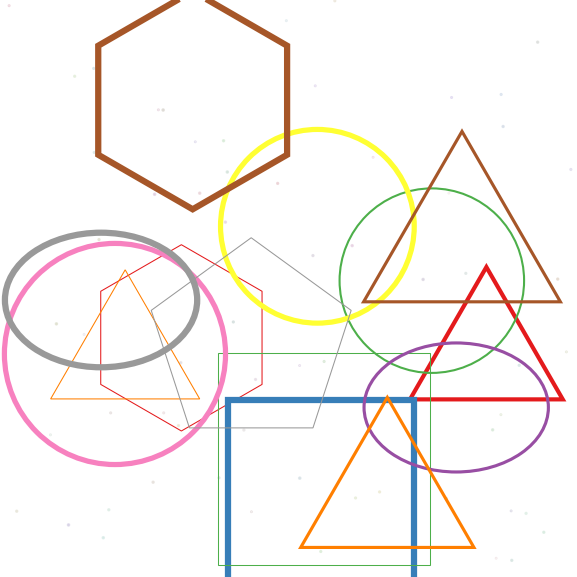[{"shape": "hexagon", "thickness": 0.5, "radius": 0.81, "center": [0.314, 0.414]}, {"shape": "triangle", "thickness": 2, "radius": 0.76, "center": [0.842, 0.384]}, {"shape": "square", "thickness": 3, "radius": 0.8, "center": [0.556, 0.146]}, {"shape": "circle", "thickness": 1, "radius": 0.8, "center": [0.748, 0.513]}, {"shape": "square", "thickness": 0.5, "radius": 0.92, "center": [0.561, 0.205]}, {"shape": "oval", "thickness": 1.5, "radius": 0.8, "center": [0.79, 0.294]}, {"shape": "triangle", "thickness": 1.5, "radius": 0.87, "center": [0.671, 0.138]}, {"shape": "triangle", "thickness": 0.5, "radius": 0.75, "center": [0.217, 0.383]}, {"shape": "circle", "thickness": 2.5, "radius": 0.84, "center": [0.55, 0.607]}, {"shape": "triangle", "thickness": 1.5, "radius": 0.98, "center": [0.8, 0.575]}, {"shape": "hexagon", "thickness": 3, "radius": 0.94, "center": [0.334, 0.826]}, {"shape": "circle", "thickness": 2.5, "radius": 0.96, "center": [0.199, 0.386]}, {"shape": "oval", "thickness": 3, "radius": 0.83, "center": [0.175, 0.48]}, {"shape": "pentagon", "thickness": 0.5, "radius": 0.91, "center": [0.435, 0.405]}]